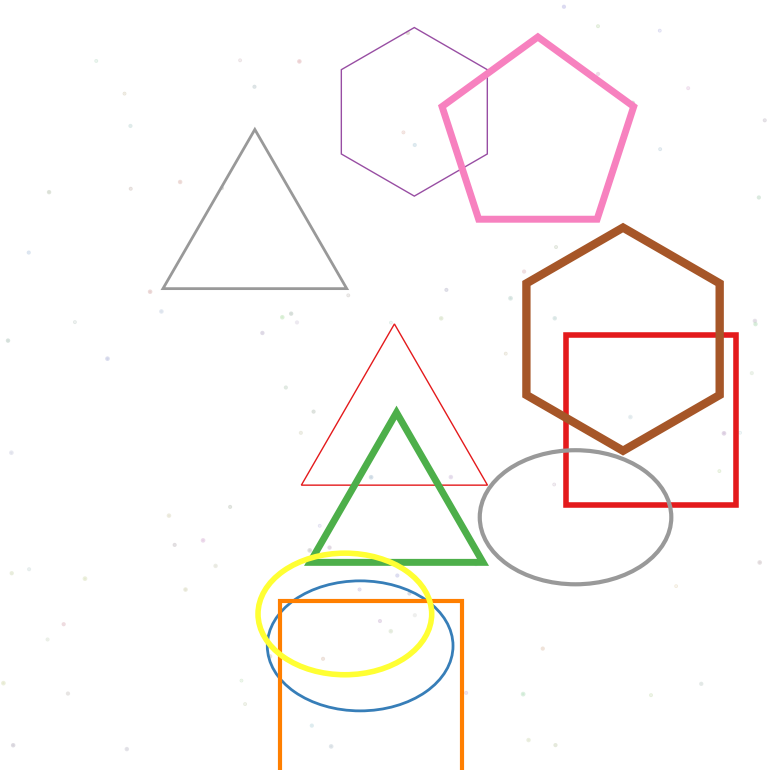[{"shape": "triangle", "thickness": 0.5, "radius": 0.7, "center": [0.512, 0.44]}, {"shape": "square", "thickness": 2, "radius": 0.55, "center": [0.845, 0.455]}, {"shape": "oval", "thickness": 1, "radius": 0.6, "center": [0.468, 0.161]}, {"shape": "triangle", "thickness": 2.5, "radius": 0.65, "center": [0.515, 0.335]}, {"shape": "hexagon", "thickness": 0.5, "radius": 0.55, "center": [0.538, 0.855]}, {"shape": "square", "thickness": 1.5, "radius": 0.59, "center": [0.482, 0.102]}, {"shape": "oval", "thickness": 2, "radius": 0.56, "center": [0.448, 0.203]}, {"shape": "hexagon", "thickness": 3, "radius": 0.72, "center": [0.809, 0.56]}, {"shape": "pentagon", "thickness": 2.5, "radius": 0.65, "center": [0.699, 0.821]}, {"shape": "oval", "thickness": 1.5, "radius": 0.62, "center": [0.747, 0.328]}, {"shape": "triangle", "thickness": 1, "radius": 0.69, "center": [0.331, 0.694]}]